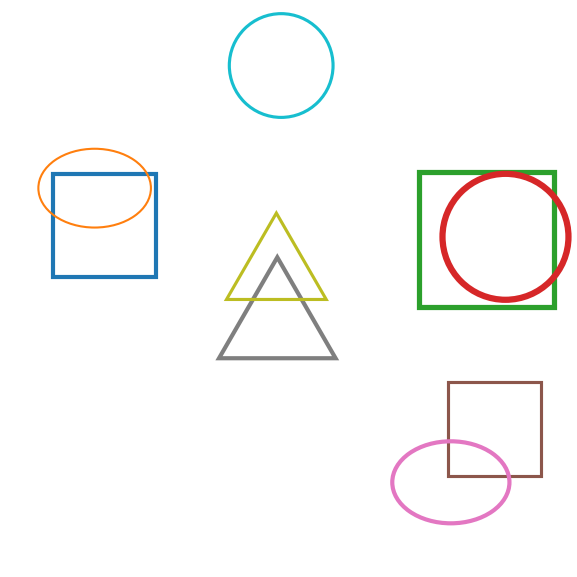[{"shape": "square", "thickness": 2, "radius": 0.44, "center": [0.181, 0.609]}, {"shape": "oval", "thickness": 1, "radius": 0.49, "center": [0.164, 0.673]}, {"shape": "square", "thickness": 2.5, "radius": 0.58, "center": [0.842, 0.585]}, {"shape": "circle", "thickness": 3, "radius": 0.55, "center": [0.875, 0.589]}, {"shape": "square", "thickness": 1.5, "radius": 0.4, "center": [0.856, 0.256]}, {"shape": "oval", "thickness": 2, "radius": 0.51, "center": [0.781, 0.164]}, {"shape": "triangle", "thickness": 2, "radius": 0.58, "center": [0.48, 0.437]}, {"shape": "triangle", "thickness": 1.5, "radius": 0.5, "center": [0.479, 0.53]}, {"shape": "circle", "thickness": 1.5, "radius": 0.45, "center": [0.487, 0.886]}]